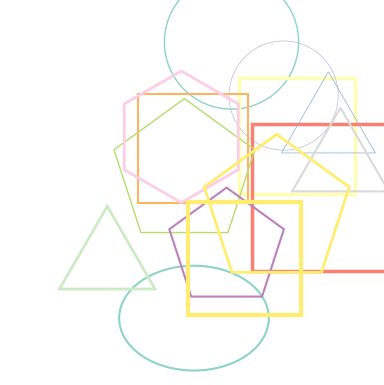[{"shape": "circle", "thickness": 1, "radius": 0.87, "center": [0.601, 0.891]}, {"shape": "oval", "thickness": 1.5, "radius": 0.97, "center": [0.504, 0.174]}, {"shape": "square", "thickness": 2.5, "radius": 0.75, "center": [0.772, 0.647]}, {"shape": "circle", "thickness": 0.5, "radius": 0.71, "center": [0.737, 0.752]}, {"shape": "square", "thickness": 2.5, "radius": 0.96, "center": [0.846, 0.487]}, {"shape": "triangle", "thickness": 0.5, "radius": 0.7, "center": [0.853, 0.673]}, {"shape": "square", "thickness": 1.5, "radius": 0.71, "center": [0.501, 0.614]}, {"shape": "pentagon", "thickness": 1, "radius": 0.96, "center": [0.479, 0.552]}, {"shape": "hexagon", "thickness": 2, "radius": 0.85, "center": [0.471, 0.645]}, {"shape": "triangle", "thickness": 1.5, "radius": 0.72, "center": [0.884, 0.575]}, {"shape": "pentagon", "thickness": 1.5, "radius": 0.78, "center": [0.589, 0.356]}, {"shape": "triangle", "thickness": 2, "radius": 0.72, "center": [0.279, 0.321]}, {"shape": "pentagon", "thickness": 2, "radius": 0.99, "center": [0.719, 0.453]}, {"shape": "square", "thickness": 3, "radius": 0.74, "center": [0.636, 0.328]}]